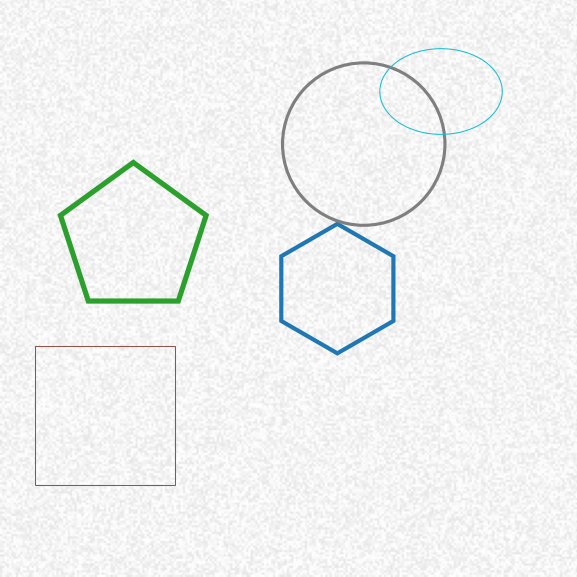[{"shape": "hexagon", "thickness": 2, "radius": 0.56, "center": [0.584, 0.499]}, {"shape": "pentagon", "thickness": 2.5, "radius": 0.66, "center": [0.231, 0.585]}, {"shape": "square", "thickness": 0.5, "radius": 0.61, "center": [0.182, 0.28]}, {"shape": "circle", "thickness": 1.5, "radius": 0.7, "center": [0.63, 0.75]}, {"shape": "oval", "thickness": 0.5, "radius": 0.53, "center": [0.764, 0.841]}]